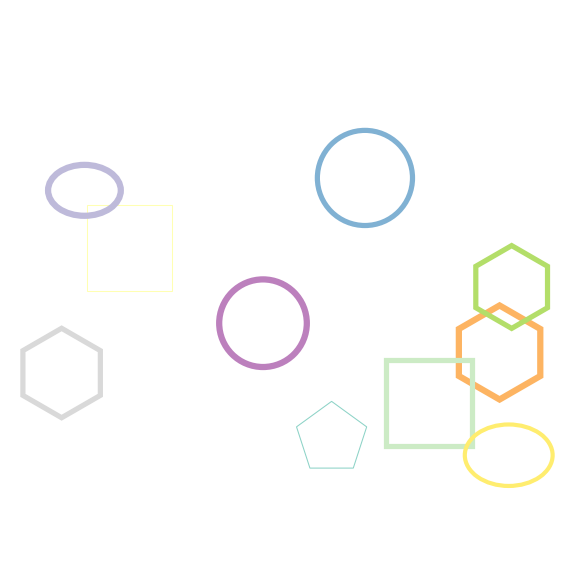[{"shape": "pentagon", "thickness": 0.5, "radius": 0.32, "center": [0.574, 0.24]}, {"shape": "square", "thickness": 0.5, "radius": 0.37, "center": [0.224, 0.57]}, {"shape": "oval", "thickness": 3, "radius": 0.31, "center": [0.146, 0.67]}, {"shape": "circle", "thickness": 2.5, "radius": 0.41, "center": [0.632, 0.691]}, {"shape": "hexagon", "thickness": 3, "radius": 0.41, "center": [0.865, 0.389]}, {"shape": "hexagon", "thickness": 2.5, "radius": 0.36, "center": [0.886, 0.502]}, {"shape": "hexagon", "thickness": 2.5, "radius": 0.39, "center": [0.107, 0.353]}, {"shape": "circle", "thickness": 3, "radius": 0.38, "center": [0.455, 0.439]}, {"shape": "square", "thickness": 2.5, "radius": 0.37, "center": [0.742, 0.302]}, {"shape": "oval", "thickness": 2, "radius": 0.38, "center": [0.881, 0.211]}]